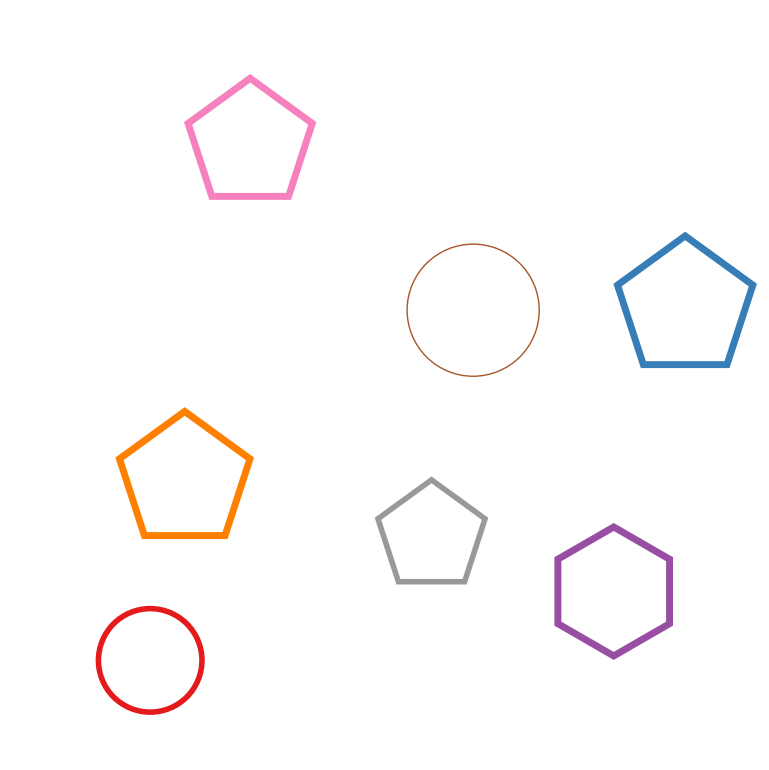[{"shape": "circle", "thickness": 2, "radius": 0.34, "center": [0.195, 0.142]}, {"shape": "pentagon", "thickness": 2.5, "radius": 0.46, "center": [0.89, 0.601]}, {"shape": "hexagon", "thickness": 2.5, "radius": 0.42, "center": [0.797, 0.232]}, {"shape": "pentagon", "thickness": 2.5, "radius": 0.45, "center": [0.24, 0.377]}, {"shape": "circle", "thickness": 0.5, "radius": 0.43, "center": [0.615, 0.597]}, {"shape": "pentagon", "thickness": 2.5, "radius": 0.42, "center": [0.325, 0.814]}, {"shape": "pentagon", "thickness": 2, "radius": 0.37, "center": [0.56, 0.304]}]